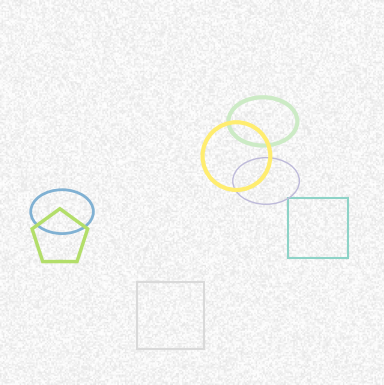[{"shape": "square", "thickness": 1.5, "radius": 0.39, "center": [0.827, 0.408]}, {"shape": "oval", "thickness": 1, "radius": 0.43, "center": [0.691, 0.53]}, {"shape": "oval", "thickness": 2, "radius": 0.41, "center": [0.161, 0.45]}, {"shape": "pentagon", "thickness": 2.5, "radius": 0.38, "center": [0.156, 0.382]}, {"shape": "square", "thickness": 1.5, "radius": 0.43, "center": [0.443, 0.181]}, {"shape": "oval", "thickness": 3, "radius": 0.45, "center": [0.683, 0.685]}, {"shape": "circle", "thickness": 3, "radius": 0.44, "center": [0.614, 0.595]}]